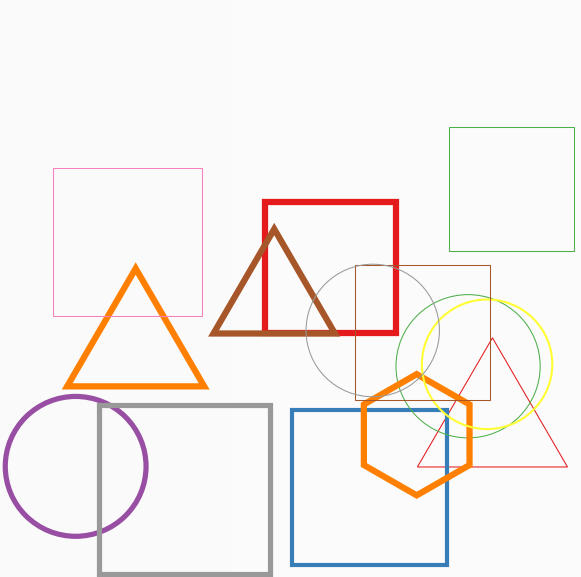[{"shape": "square", "thickness": 3, "radius": 0.57, "center": [0.569, 0.535]}, {"shape": "triangle", "thickness": 0.5, "radius": 0.75, "center": [0.847, 0.265]}, {"shape": "square", "thickness": 2, "radius": 0.67, "center": [0.636, 0.155]}, {"shape": "square", "thickness": 0.5, "radius": 0.53, "center": [0.88, 0.672]}, {"shape": "circle", "thickness": 0.5, "radius": 0.62, "center": [0.805, 0.365]}, {"shape": "circle", "thickness": 2.5, "radius": 0.61, "center": [0.13, 0.192]}, {"shape": "hexagon", "thickness": 3, "radius": 0.52, "center": [0.717, 0.246]}, {"shape": "triangle", "thickness": 3, "radius": 0.68, "center": [0.233, 0.398]}, {"shape": "circle", "thickness": 1, "radius": 0.56, "center": [0.838, 0.368]}, {"shape": "triangle", "thickness": 3, "radius": 0.6, "center": [0.472, 0.482]}, {"shape": "square", "thickness": 0.5, "radius": 0.58, "center": [0.727, 0.423]}, {"shape": "square", "thickness": 0.5, "radius": 0.64, "center": [0.22, 0.58]}, {"shape": "square", "thickness": 2.5, "radius": 0.73, "center": [0.317, 0.152]}, {"shape": "circle", "thickness": 0.5, "radius": 0.57, "center": [0.641, 0.427]}]